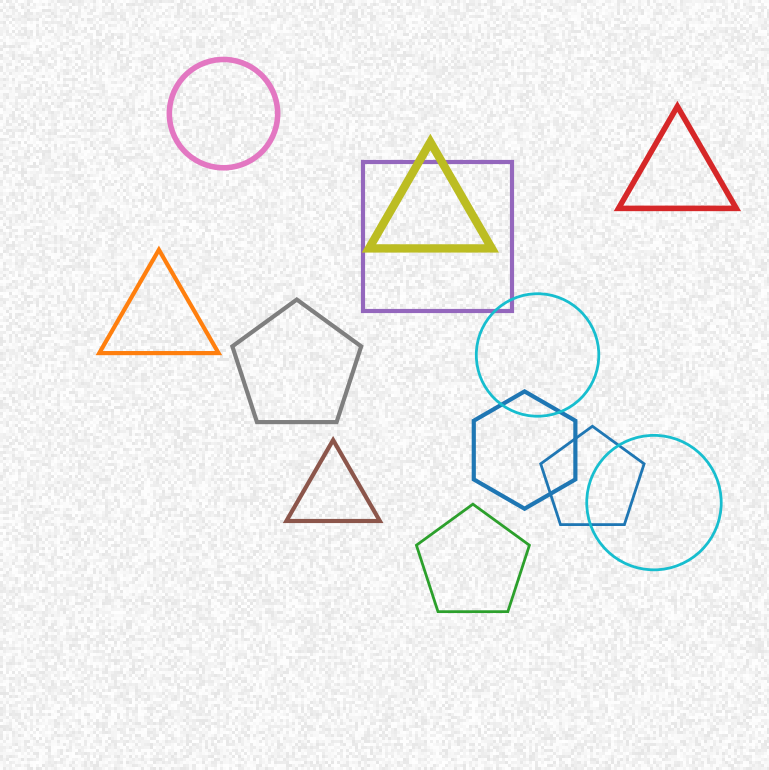[{"shape": "hexagon", "thickness": 1.5, "radius": 0.38, "center": [0.681, 0.416]}, {"shape": "pentagon", "thickness": 1, "radius": 0.35, "center": [0.769, 0.376]}, {"shape": "triangle", "thickness": 1.5, "radius": 0.45, "center": [0.206, 0.586]}, {"shape": "pentagon", "thickness": 1, "radius": 0.39, "center": [0.614, 0.268]}, {"shape": "triangle", "thickness": 2, "radius": 0.44, "center": [0.88, 0.774]}, {"shape": "square", "thickness": 1.5, "radius": 0.48, "center": [0.568, 0.693]}, {"shape": "triangle", "thickness": 1.5, "radius": 0.35, "center": [0.433, 0.358]}, {"shape": "circle", "thickness": 2, "radius": 0.35, "center": [0.29, 0.852]}, {"shape": "pentagon", "thickness": 1.5, "radius": 0.44, "center": [0.385, 0.523]}, {"shape": "triangle", "thickness": 3, "radius": 0.46, "center": [0.559, 0.723]}, {"shape": "circle", "thickness": 1, "radius": 0.4, "center": [0.698, 0.539]}, {"shape": "circle", "thickness": 1, "radius": 0.44, "center": [0.849, 0.347]}]